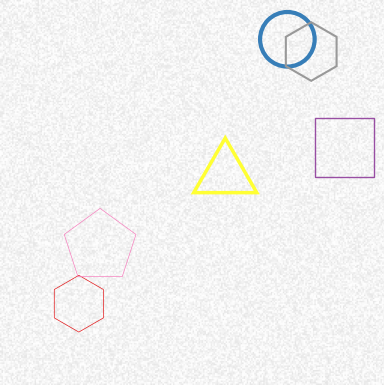[{"shape": "hexagon", "thickness": 0.5, "radius": 0.37, "center": [0.205, 0.211]}, {"shape": "circle", "thickness": 3, "radius": 0.35, "center": [0.746, 0.898]}, {"shape": "square", "thickness": 1, "radius": 0.38, "center": [0.895, 0.617]}, {"shape": "triangle", "thickness": 2.5, "radius": 0.47, "center": [0.585, 0.547]}, {"shape": "pentagon", "thickness": 0.5, "radius": 0.49, "center": [0.26, 0.361]}, {"shape": "hexagon", "thickness": 1.5, "radius": 0.38, "center": [0.808, 0.866]}]